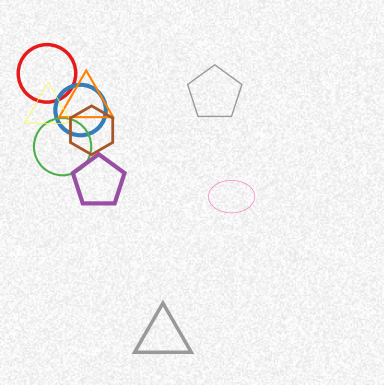[{"shape": "circle", "thickness": 2.5, "radius": 0.37, "center": [0.122, 0.809]}, {"shape": "circle", "thickness": 3, "radius": 0.33, "center": [0.209, 0.714]}, {"shape": "circle", "thickness": 1.5, "radius": 0.37, "center": [0.163, 0.619]}, {"shape": "pentagon", "thickness": 3, "radius": 0.35, "center": [0.256, 0.529]}, {"shape": "triangle", "thickness": 1.5, "radius": 0.4, "center": [0.224, 0.736]}, {"shape": "triangle", "thickness": 0.5, "radius": 0.36, "center": [0.125, 0.715]}, {"shape": "hexagon", "thickness": 2, "radius": 0.32, "center": [0.238, 0.662]}, {"shape": "oval", "thickness": 0.5, "radius": 0.3, "center": [0.602, 0.489]}, {"shape": "triangle", "thickness": 2.5, "radius": 0.43, "center": [0.423, 0.128]}, {"shape": "pentagon", "thickness": 1, "radius": 0.37, "center": [0.558, 0.758]}]